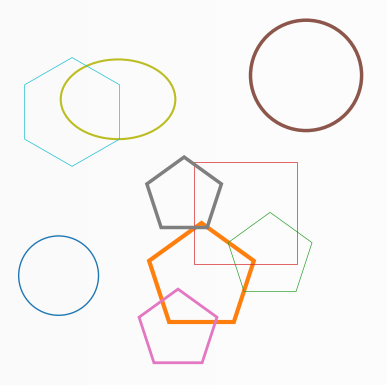[{"shape": "circle", "thickness": 1, "radius": 0.52, "center": [0.151, 0.284]}, {"shape": "pentagon", "thickness": 3, "radius": 0.71, "center": [0.52, 0.279]}, {"shape": "pentagon", "thickness": 0.5, "radius": 0.57, "center": [0.697, 0.335]}, {"shape": "square", "thickness": 0.5, "radius": 0.67, "center": [0.633, 0.446]}, {"shape": "circle", "thickness": 2.5, "radius": 0.72, "center": [0.79, 0.804]}, {"shape": "pentagon", "thickness": 2, "radius": 0.53, "center": [0.459, 0.143]}, {"shape": "pentagon", "thickness": 2.5, "radius": 0.51, "center": [0.475, 0.491]}, {"shape": "oval", "thickness": 1.5, "radius": 0.74, "center": [0.305, 0.742]}, {"shape": "hexagon", "thickness": 0.5, "radius": 0.71, "center": [0.186, 0.709]}]